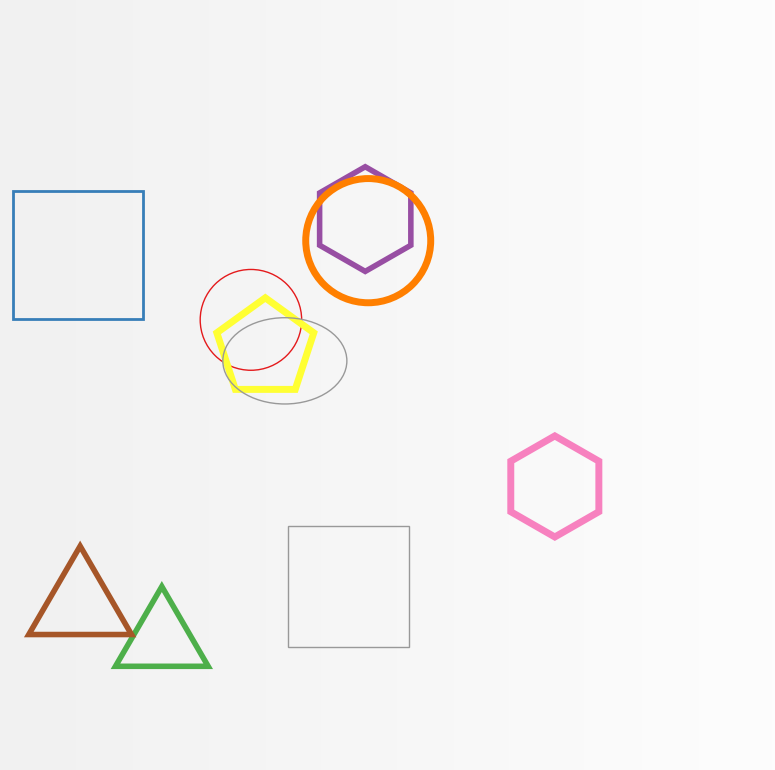[{"shape": "circle", "thickness": 0.5, "radius": 0.33, "center": [0.324, 0.585]}, {"shape": "square", "thickness": 1, "radius": 0.42, "center": [0.101, 0.668]}, {"shape": "triangle", "thickness": 2, "radius": 0.35, "center": [0.209, 0.169]}, {"shape": "hexagon", "thickness": 2, "radius": 0.34, "center": [0.471, 0.715]}, {"shape": "circle", "thickness": 2.5, "radius": 0.4, "center": [0.475, 0.687]}, {"shape": "pentagon", "thickness": 2.5, "radius": 0.33, "center": [0.342, 0.547]}, {"shape": "triangle", "thickness": 2, "radius": 0.38, "center": [0.103, 0.214]}, {"shape": "hexagon", "thickness": 2.5, "radius": 0.33, "center": [0.716, 0.368]}, {"shape": "oval", "thickness": 0.5, "radius": 0.4, "center": [0.368, 0.531]}, {"shape": "square", "thickness": 0.5, "radius": 0.39, "center": [0.45, 0.239]}]